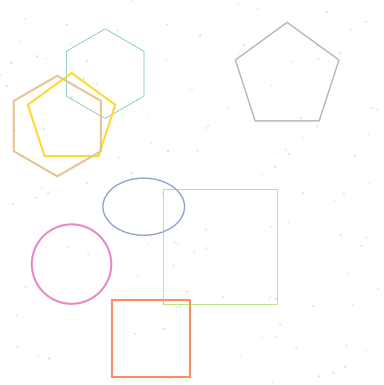[{"shape": "hexagon", "thickness": 0.5, "radius": 0.58, "center": [0.273, 0.809]}, {"shape": "square", "thickness": 1.5, "radius": 0.5, "center": [0.392, 0.121]}, {"shape": "oval", "thickness": 1, "radius": 0.53, "center": [0.373, 0.463]}, {"shape": "circle", "thickness": 1.5, "radius": 0.52, "center": [0.186, 0.314]}, {"shape": "square", "thickness": 0.5, "radius": 0.75, "center": [0.572, 0.361]}, {"shape": "pentagon", "thickness": 1.5, "radius": 0.6, "center": [0.186, 0.691]}, {"shape": "hexagon", "thickness": 1.5, "radius": 0.65, "center": [0.149, 0.673]}, {"shape": "pentagon", "thickness": 1, "radius": 0.71, "center": [0.746, 0.8]}]